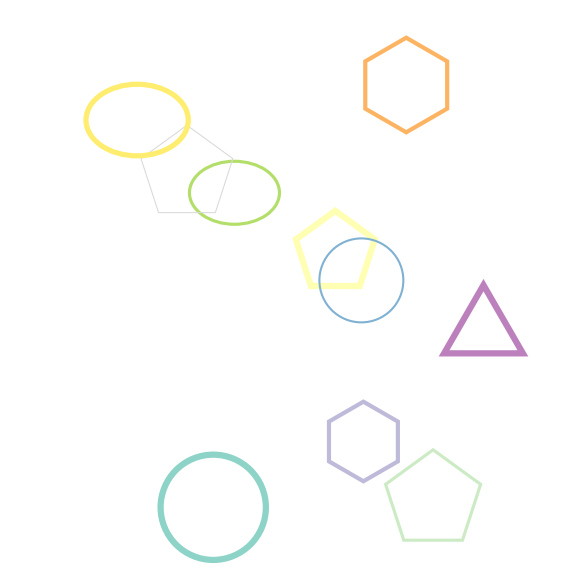[{"shape": "circle", "thickness": 3, "radius": 0.46, "center": [0.369, 0.121]}, {"shape": "pentagon", "thickness": 3, "radius": 0.36, "center": [0.581, 0.562]}, {"shape": "hexagon", "thickness": 2, "radius": 0.34, "center": [0.629, 0.235]}, {"shape": "circle", "thickness": 1, "radius": 0.36, "center": [0.626, 0.514]}, {"shape": "hexagon", "thickness": 2, "radius": 0.41, "center": [0.703, 0.852]}, {"shape": "oval", "thickness": 1.5, "radius": 0.39, "center": [0.406, 0.665]}, {"shape": "pentagon", "thickness": 0.5, "radius": 0.42, "center": [0.324, 0.699]}, {"shape": "triangle", "thickness": 3, "radius": 0.39, "center": [0.837, 0.427]}, {"shape": "pentagon", "thickness": 1.5, "radius": 0.43, "center": [0.75, 0.134]}, {"shape": "oval", "thickness": 2.5, "radius": 0.44, "center": [0.237, 0.791]}]